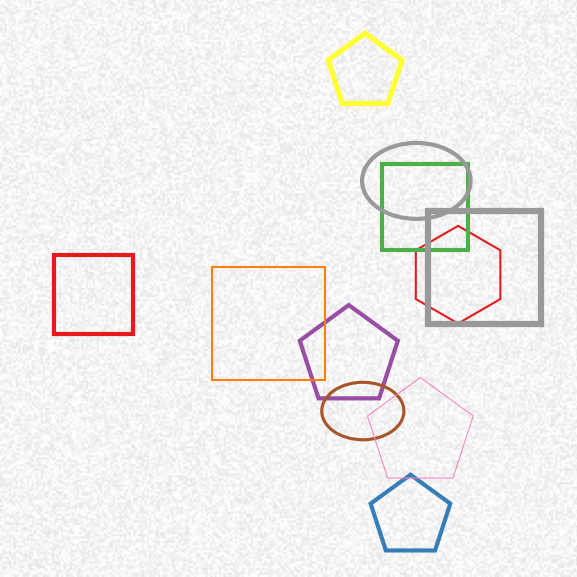[{"shape": "square", "thickness": 2, "radius": 0.34, "center": [0.161, 0.49]}, {"shape": "hexagon", "thickness": 1, "radius": 0.42, "center": [0.793, 0.524]}, {"shape": "pentagon", "thickness": 2, "radius": 0.36, "center": [0.711, 0.105]}, {"shape": "square", "thickness": 2, "radius": 0.38, "center": [0.736, 0.64]}, {"shape": "pentagon", "thickness": 2, "radius": 0.45, "center": [0.604, 0.382]}, {"shape": "square", "thickness": 1, "radius": 0.49, "center": [0.464, 0.44]}, {"shape": "pentagon", "thickness": 2.5, "radius": 0.34, "center": [0.632, 0.874]}, {"shape": "oval", "thickness": 1.5, "radius": 0.36, "center": [0.628, 0.287]}, {"shape": "pentagon", "thickness": 0.5, "radius": 0.48, "center": [0.728, 0.249]}, {"shape": "square", "thickness": 3, "radius": 0.49, "center": [0.839, 0.536]}, {"shape": "oval", "thickness": 2, "radius": 0.47, "center": [0.721, 0.686]}]